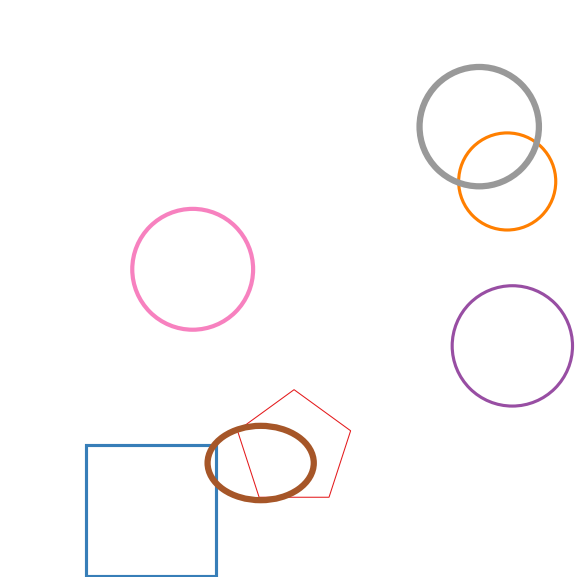[{"shape": "pentagon", "thickness": 0.5, "radius": 0.51, "center": [0.509, 0.221]}, {"shape": "square", "thickness": 1.5, "radius": 0.57, "center": [0.262, 0.115]}, {"shape": "circle", "thickness": 1.5, "radius": 0.52, "center": [0.887, 0.4]}, {"shape": "circle", "thickness": 1.5, "radius": 0.42, "center": [0.878, 0.685]}, {"shape": "oval", "thickness": 3, "radius": 0.46, "center": [0.451, 0.197]}, {"shape": "circle", "thickness": 2, "radius": 0.52, "center": [0.334, 0.533]}, {"shape": "circle", "thickness": 3, "radius": 0.52, "center": [0.83, 0.78]}]